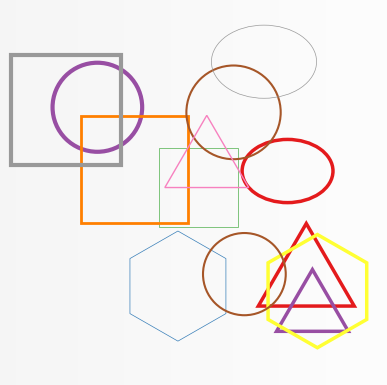[{"shape": "triangle", "thickness": 2.5, "radius": 0.71, "center": [0.79, 0.277]}, {"shape": "oval", "thickness": 2.5, "radius": 0.59, "center": [0.742, 0.556]}, {"shape": "hexagon", "thickness": 0.5, "radius": 0.71, "center": [0.459, 0.257]}, {"shape": "square", "thickness": 0.5, "radius": 0.51, "center": [0.512, 0.513]}, {"shape": "circle", "thickness": 3, "radius": 0.58, "center": [0.251, 0.721]}, {"shape": "triangle", "thickness": 2.5, "radius": 0.53, "center": [0.806, 0.193]}, {"shape": "square", "thickness": 2, "radius": 0.69, "center": [0.348, 0.56]}, {"shape": "hexagon", "thickness": 2.5, "radius": 0.73, "center": [0.819, 0.244]}, {"shape": "circle", "thickness": 1.5, "radius": 0.61, "center": [0.603, 0.708]}, {"shape": "circle", "thickness": 1.5, "radius": 0.53, "center": [0.631, 0.288]}, {"shape": "triangle", "thickness": 1, "radius": 0.62, "center": [0.534, 0.575]}, {"shape": "square", "thickness": 3, "radius": 0.71, "center": [0.17, 0.715]}, {"shape": "oval", "thickness": 0.5, "radius": 0.68, "center": [0.681, 0.84]}]